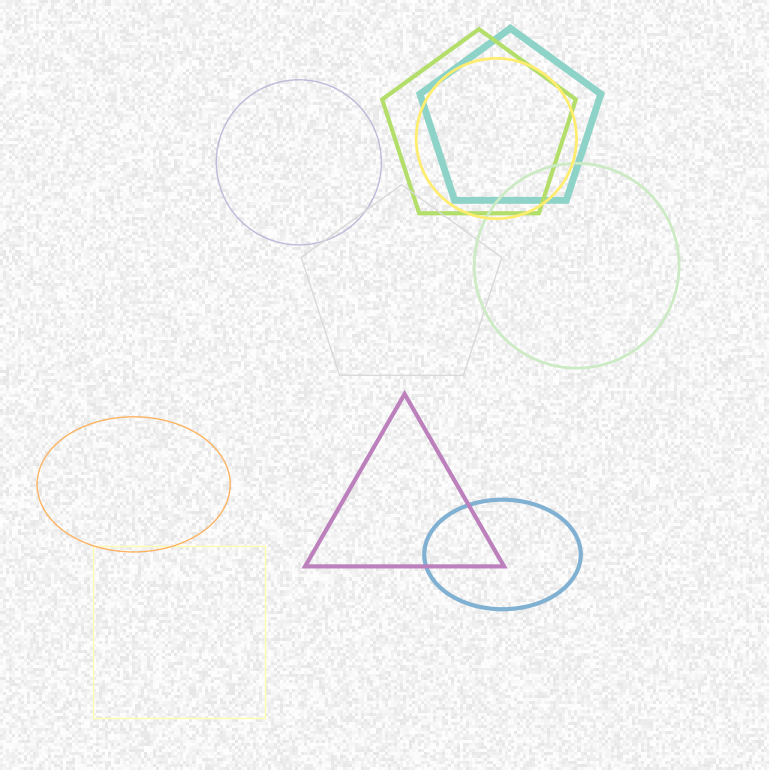[{"shape": "pentagon", "thickness": 2.5, "radius": 0.62, "center": [0.663, 0.84]}, {"shape": "square", "thickness": 0.5, "radius": 0.56, "center": [0.232, 0.179]}, {"shape": "circle", "thickness": 0.5, "radius": 0.54, "center": [0.388, 0.789]}, {"shape": "oval", "thickness": 1.5, "radius": 0.51, "center": [0.653, 0.28]}, {"shape": "oval", "thickness": 0.5, "radius": 0.63, "center": [0.174, 0.371]}, {"shape": "pentagon", "thickness": 1.5, "radius": 0.66, "center": [0.622, 0.83]}, {"shape": "pentagon", "thickness": 0.5, "radius": 0.68, "center": [0.521, 0.623]}, {"shape": "triangle", "thickness": 1.5, "radius": 0.75, "center": [0.525, 0.339]}, {"shape": "circle", "thickness": 1, "radius": 0.67, "center": [0.749, 0.655]}, {"shape": "circle", "thickness": 1, "radius": 0.52, "center": [0.645, 0.82]}]